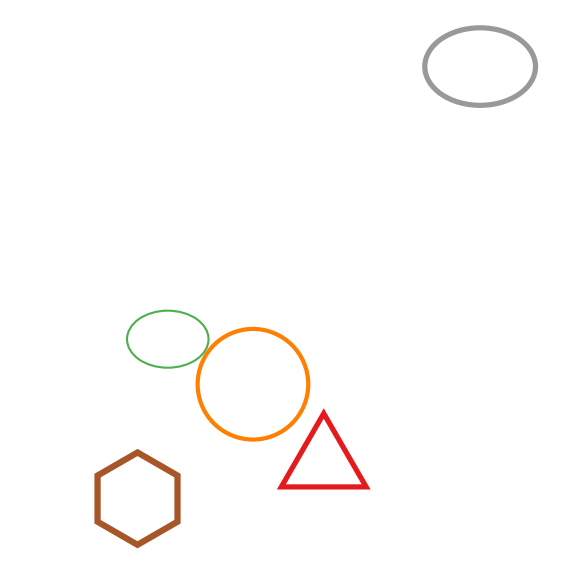[{"shape": "triangle", "thickness": 2.5, "radius": 0.42, "center": [0.561, 0.198]}, {"shape": "oval", "thickness": 1, "radius": 0.35, "center": [0.291, 0.412]}, {"shape": "circle", "thickness": 2, "radius": 0.48, "center": [0.438, 0.334]}, {"shape": "hexagon", "thickness": 3, "radius": 0.4, "center": [0.238, 0.136]}, {"shape": "oval", "thickness": 2.5, "radius": 0.48, "center": [0.831, 0.884]}]